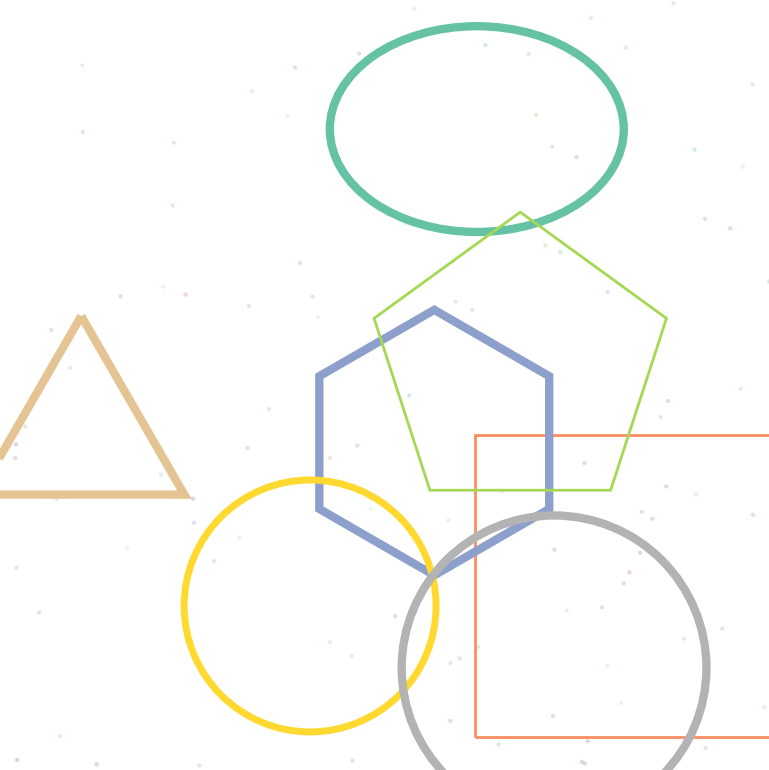[{"shape": "oval", "thickness": 3, "radius": 0.95, "center": [0.619, 0.832]}, {"shape": "square", "thickness": 1, "radius": 0.98, "center": [0.813, 0.239]}, {"shape": "hexagon", "thickness": 3, "radius": 0.86, "center": [0.564, 0.425]}, {"shape": "pentagon", "thickness": 1, "radius": 1.0, "center": [0.676, 0.525]}, {"shape": "circle", "thickness": 2.5, "radius": 0.82, "center": [0.403, 0.213]}, {"shape": "triangle", "thickness": 3, "radius": 0.77, "center": [0.105, 0.435]}, {"shape": "circle", "thickness": 3, "radius": 0.99, "center": [0.72, 0.133]}]